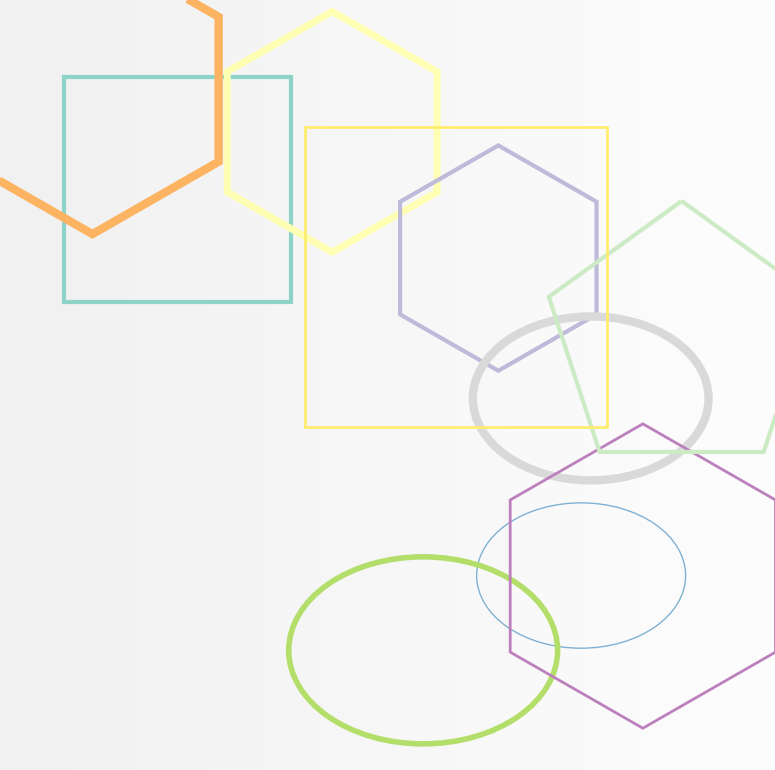[{"shape": "square", "thickness": 1.5, "radius": 0.73, "center": [0.229, 0.754]}, {"shape": "hexagon", "thickness": 2.5, "radius": 0.78, "center": [0.429, 0.829]}, {"shape": "hexagon", "thickness": 1.5, "radius": 0.73, "center": [0.643, 0.665]}, {"shape": "oval", "thickness": 0.5, "radius": 0.67, "center": [0.75, 0.253]}, {"shape": "hexagon", "thickness": 3, "radius": 0.94, "center": [0.119, 0.884]}, {"shape": "oval", "thickness": 2, "radius": 0.87, "center": [0.546, 0.155]}, {"shape": "oval", "thickness": 3, "radius": 0.76, "center": [0.762, 0.483]}, {"shape": "hexagon", "thickness": 1, "radius": 0.99, "center": [0.829, 0.252]}, {"shape": "pentagon", "thickness": 1.5, "radius": 0.9, "center": [0.88, 0.559]}, {"shape": "square", "thickness": 1, "radius": 0.98, "center": [0.589, 0.64]}]